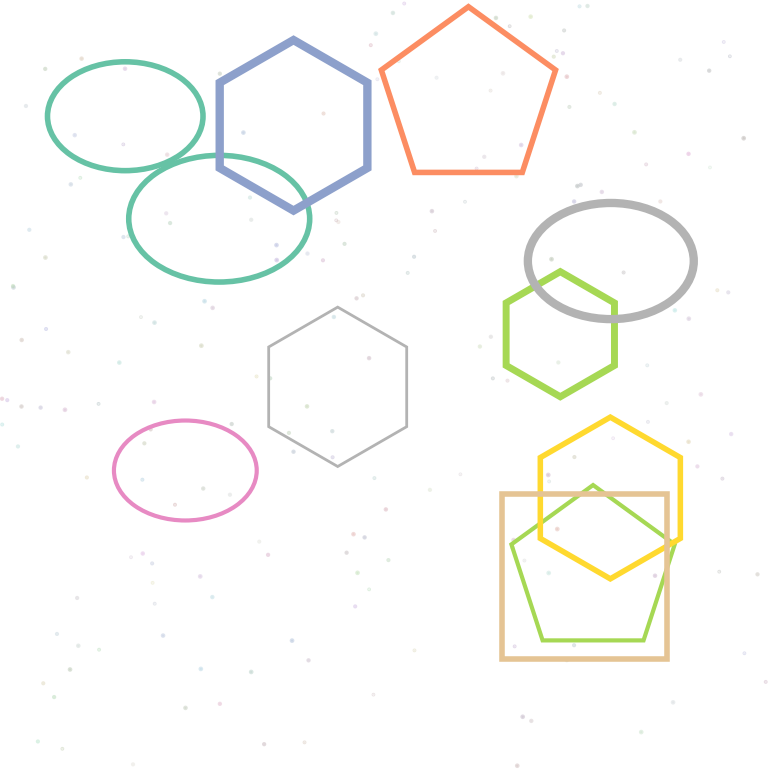[{"shape": "oval", "thickness": 2, "radius": 0.59, "center": [0.285, 0.716]}, {"shape": "oval", "thickness": 2, "radius": 0.5, "center": [0.163, 0.849]}, {"shape": "pentagon", "thickness": 2, "radius": 0.59, "center": [0.608, 0.872]}, {"shape": "hexagon", "thickness": 3, "radius": 0.55, "center": [0.381, 0.837]}, {"shape": "oval", "thickness": 1.5, "radius": 0.46, "center": [0.241, 0.389]}, {"shape": "pentagon", "thickness": 1.5, "radius": 0.56, "center": [0.77, 0.259]}, {"shape": "hexagon", "thickness": 2.5, "radius": 0.41, "center": [0.728, 0.566]}, {"shape": "hexagon", "thickness": 2, "radius": 0.52, "center": [0.793, 0.353]}, {"shape": "square", "thickness": 2, "radius": 0.54, "center": [0.76, 0.251]}, {"shape": "hexagon", "thickness": 1, "radius": 0.52, "center": [0.439, 0.498]}, {"shape": "oval", "thickness": 3, "radius": 0.54, "center": [0.793, 0.661]}]